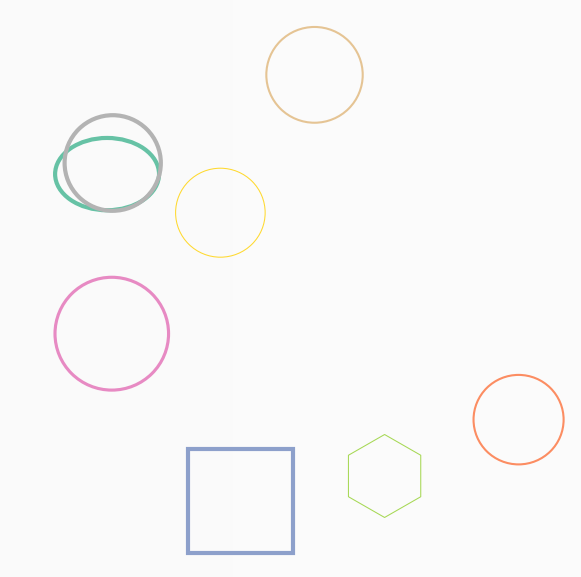[{"shape": "oval", "thickness": 2, "radius": 0.45, "center": [0.184, 0.698]}, {"shape": "circle", "thickness": 1, "radius": 0.39, "center": [0.892, 0.272]}, {"shape": "square", "thickness": 2, "radius": 0.45, "center": [0.414, 0.132]}, {"shape": "circle", "thickness": 1.5, "radius": 0.49, "center": [0.192, 0.421]}, {"shape": "hexagon", "thickness": 0.5, "radius": 0.36, "center": [0.662, 0.175]}, {"shape": "circle", "thickness": 0.5, "radius": 0.39, "center": [0.379, 0.631]}, {"shape": "circle", "thickness": 1, "radius": 0.41, "center": [0.541, 0.87]}, {"shape": "circle", "thickness": 2, "radius": 0.41, "center": [0.194, 0.717]}]